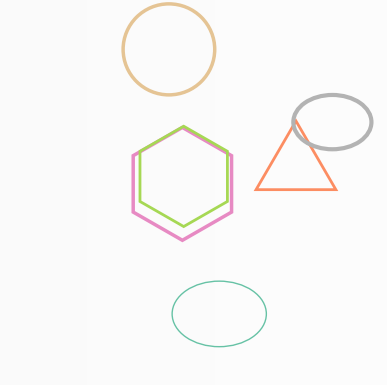[{"shape": "oval", "thickness": 1, "radius": 0.61, "center": [0.566, 0.185]}, {"shape": "triangle", "thickness": 2, "radius": 0.59, "center": [0.764, 0.567]}, {"shape": "hexagon", "thickness": 2.5, "radius": 0.73, "center": [0.471, 0.522]}, {"shape": "hexagon", "thickness": 2, "radius": 0.65, "center": [0.474, 0.542]}, {"shape": "circle", "thickness": 2.5, "radius": 0.59, "center": [0.436, 0.872]}, {"shape": "oval", "thickness": 3, "radius": 0.5, "center": [0.858, 0.683]}]